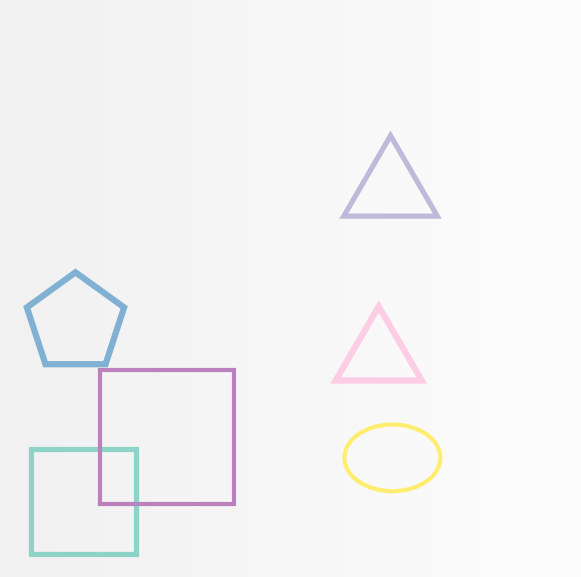[{"shape": "square", "thickness": 2.5, "radius": 0.45, "center": [0.144, 0.131]}, {"shape": "triangle", "thickness": 2.5, "radius": 0.46, "center": [0.672, 0.671]}, {"shape": "pentagon", "thickness": 3, "radius": 0.44, "center": [0.13, 0.44]}, {"shape": "triangle", "thickness": 3, "radius": 0.43, "center": [0.652, 0.383]}, {"shape": "square", "thickness": 2, "radius": 0.58, "center": [0.288, 0.242]}, {"shape": "oval", "thickness": 2, "radius": 0.41, "center": [0.675, 0.206]}]